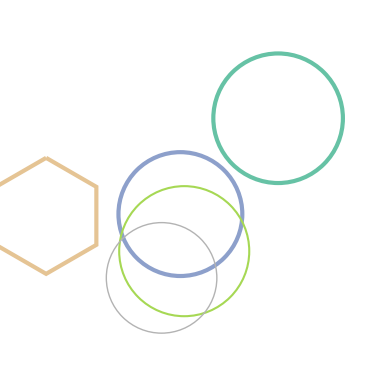[{"shape": "circle", "thickness": 3, "radius": 0.84, "center": [0.722, 0.693]}, {"shape": "circle", "thickness": 3, "radius": 0.8, "center": [0.469, 0.444]}, {"shape": "circle", "thickness": 1.5, "radius": 0.84, "center": [0.479, 0.348]}, {"shape": "hexagon", "thickness": 3, "radius": 0.75, "center": [0.12, 0.439]}, {"shape": "circle", "thickness": 1, "radius": 0.72, "center": [0.42, 0.278]}]